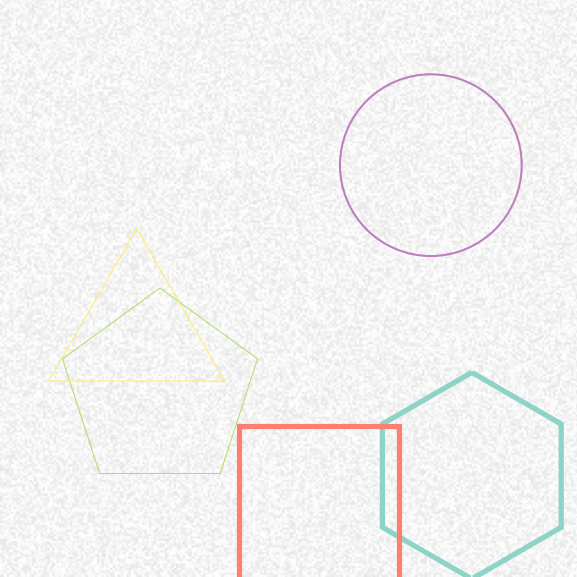[{"shape": "hexagon", "thickness": 2.5, "radius": 0.89, "center": [0.817, 0.175]}, {"shape": "square", "thickness": 2.5, "radius": 0.7, "center": [0.553, 0.123]}, {"shape": "pentagon", "thickness": 0.5, "radius": 0.89, "center": [0.277, 0.323]}, {"shape": "circle", "thickness": 1, "radius": 0.79, "center": [0.746, 0.713]}, {"shape": "triangle", "thickness": 0.5, "radius": 0.88, "center": [0.237, 0.427]}]